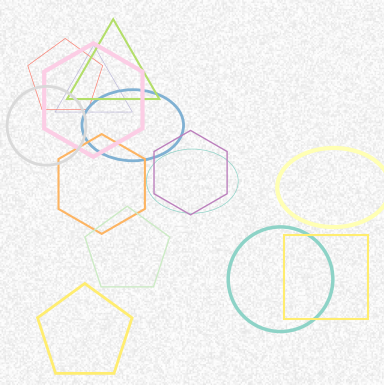[{"shape": "circle", "thickness": 2.5, "radius": 0.68, "center": [0.729, 0.275]}, {"shape": "oval", "thickness": 0.5, "radius": 0.6, "center": [0.5, 0.529]}, {"shape": "oval", "thickness": 3, "radius": 0.73, "center": [0.867, 0.513]}, {"shape": "triangle", "thickness": 0.5, "radius": 0.58, "center": [0.243, 0.767]}, {"shape": "pentagon", "thickness": 0.5, "radius": 0.51, "center": [0.169, 0.798]}, {"shape": "oval", "thickness": 2, "radius": 0.66, "center": [0.345, 0.675]}, {"shape": "hexagon", "thickness": 1.5, "radius": 0.65, "center": [0.264, 0.522]}, {"shape": "triangle", "thickness": 1.5, "radius": 0.69, "center": [0.294, 0.812]}, {"shape": "hexagon", "thickness": 3, "radius": 0.74, "center": [0.242, 0.74]}, {"shape": "circle", "thickness": 2, "radius": 0.51, "center": [0.121, 0.673]}, {"shape": "hexagon", "thickness": 1, "radius": 0.55, "center": [0.495, 0.552]}, {"shape": "pentagon", "thickness": 1, "radius": 0.58, "center": [0.331, 0.349]}, {"shape": "square", "thickness": 1.5, "radius": 0.55, "center": [0.846, 0.28]}, {"shape": "pentagon", "thickness": 2, "radius": 0.65, "center": [0.22, 0.135]}]